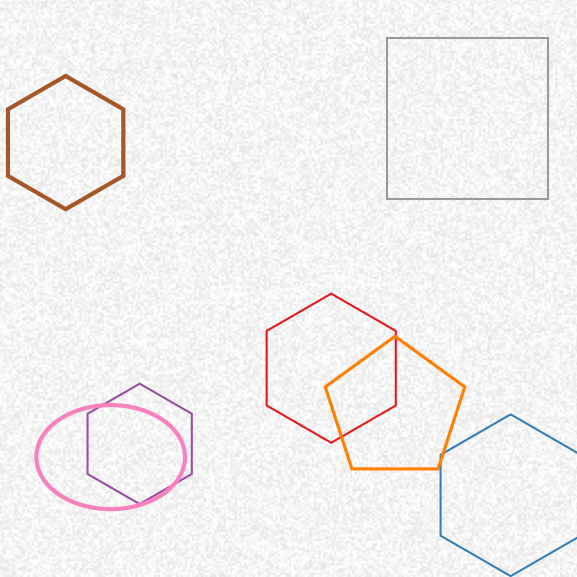[{"shape": "hexagon", "thickness": 1, "radius": 0.65, "center": [0.574, 0.362]}, {"shape": "hexagon", "thickness": 1, "radius": 0.7, "center": [0.884, 0.142]}, {"shape": "hexagon", "thickness": 1, "radius": 0.52, "center": [0.242, 0.231]}, {"shape": "pentagon", "thickness": 1.5, "radius": 0.63, "center": [0.684, 0.29]}, {"shape": "hexagon", "thickness": 2, "radius": 0.58, "center": [0.114, 0.752]}, {"shape": "oval", "thickness": 2, "radius": 0.64, "center": [0.192, 0.208]}, {"shape": "square", "thickness": 1, "radius": 0.7, "center": [0.81, 0.793]}]